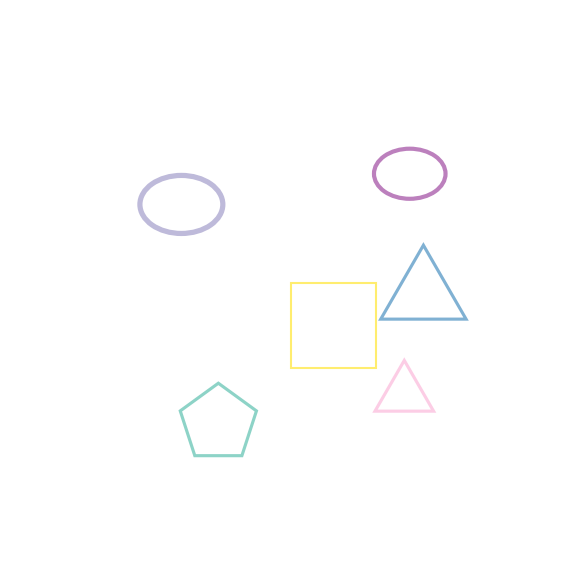[{"shape": "pentagon", "thickness": 1.5, "radius": 0.35, "center": [0.378, 0.266]}, {"shape": "oval", "thickness": 2.5, "radius": 0.36, "center": [0.314, 0.645]}, {"shape": "triangle", "thickness": 1.5, "radius": 0.43, "center": [0.733, 0.489]}, {"shape": "triangle", "thickness": 1.5, "radius": 0.29, "center": [0.7, 0.316]}, {"shape": "oval", "thickness": 2, "radius": 0.31, "center": [0.71, 0.698]}, {"shape": "square", "thickness": 1, "radius": 0.37, "center": [0.577, 0.436]}]